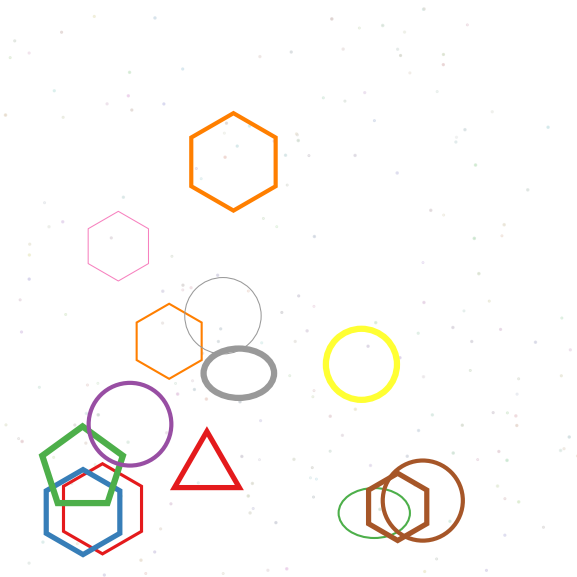[{"shape": "triangle", "thickness": 2.5, "radius": 0.32, "center": [0.358, 0.187]}, {"shape": "hexagon", "thickness": 1.5, "radius": 0.39, "center": [0.178, 0.118]}, {"shape": "hexagon", "thickness": 2.5, "radius": 0.37, "center": [0.144, 0.112]}, {"shape": "pentagon", "thickness": 3, "radius": 0.37, "center": [0.143, 0.187]}, {"shape": "oval", "thickness": 1, "radius": 0.31, "center": [0.648, 0.111]}, {"shape": "circle", "thickness": 2, "radius": 0.36, "center": [0.225, 0.265]}, {"shape": "hexagon", "thickness": 2, "radius": 0.42, "center": [0.404, 0.719]}, {"shape": "hexagon", "thickness": 1, "radius": 0.32, "center": [0.293, 0.408]}, {"shape": "circle", "thickness": 3, "radius": 0.31, "center": [0.626, 0.368]}, {"shape": "hexagon", "thickness": 2.5, "radius": 0.29, "center": [0.689, 0.121]}, {"shape": "circle", "thickness": 2, "radius": 0.35, "center": [0.732, 0.132]}, {"shape": "hexagon", "thickness": 0.5, "radius": 0.3, "center": [0.205, 0.573]}, {"shape": "circle", "thickness": 0.5, "radius": 0.33, "center": [0.386, 0.452]}, {"shape": "oval", "thickness": 3, "radius": 0.31, "center": [0.414, 0.353]}]